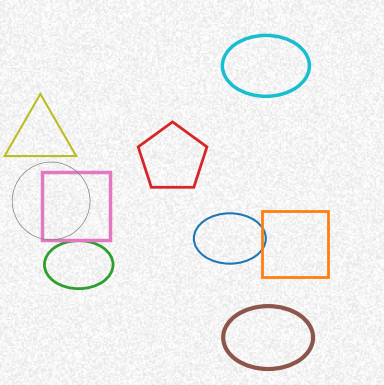[{"shape": "oval", "thickness": 1.5, "radius": 0.47, "center": [0.597, 0.381]}, {"shape": "square", "thickness": 2, "radius": 0.43, "center": [0.766, 0.366]}, {"shape": "oval", "thickness": 2, "radius": 0.45, "center": [0.205, 0.313]}, {"shape": "pentagon", "thickness": 2, "radius": 0.47, "center": [0.448, 0.589]}, {"shape": "oval", "thickness": 3, "radius": 0.58, "center": [0.696, 0.123]}, {"shape": "square", "thickness": 2.5, "radius": 0.44, "center": [0.197, 0.465]}, {"shape": "circle", "thickness": 0.5, "radius": 0.51, "center": [0.133, 0.478]}, {"shape": "triangle", "thickness": 1.5, "radius": 0.54, "center": [0.105, 0.648]}, {"shape": "oval", "thickness": 2.5, "radius": 0.56, "center": [0.691, 0.829]}]